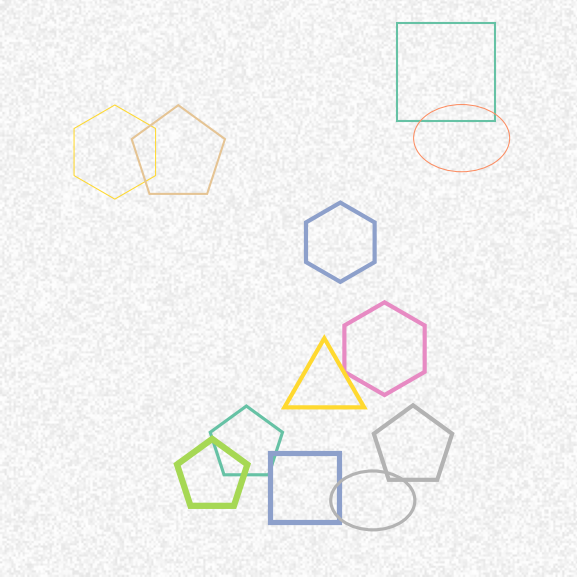[{"shape": "pentagon", "thickness": 1.5, "radius": 0.33, "center": [0.427, 0.23]}, {"shape": "square", "thickness": 1, "radius": 0.42, "center": [0.773, 0.874]}, {"shape": "oval", "thickness": 0.5, "radius": 0.42, "center": [0.799, 0.76]}, {"shape": "hexagon", "thickness": 2, "radius": 0.34, "center": [0.589, 0.58]}, {"shape": "square", "thickness": 2.5, "radius": 0.3, "center": [0.527, 0.155]}, {"shape": "hexagon", "thickness": 2, "radius": 0.4, "center": [0.666, 0.395]}, {"shape": "pentagon", "thickness": 3, "radius": 0.32, "center": [0.367, 0.175]}, {"shape": "hexagon", "thickness": 0.5, "radius": 0.41, "center": [0.199, 0.736]}, {"shape": "triangle", "thickness": 2, "radius": 0.4, "center": [0.562, 0.334]}, {"shape": "pentagon", "thickness": 1, "radius": 0.42, "center": [0.309, 0.732]}, {"shape": "oval", "thickness": 1.5, "radius": 0.36, "center": [0.646, 0.133]}, {"shape": "pentagon", "thickness": 2, "radius": 0.36, "center": [0.715, 0.226]}]